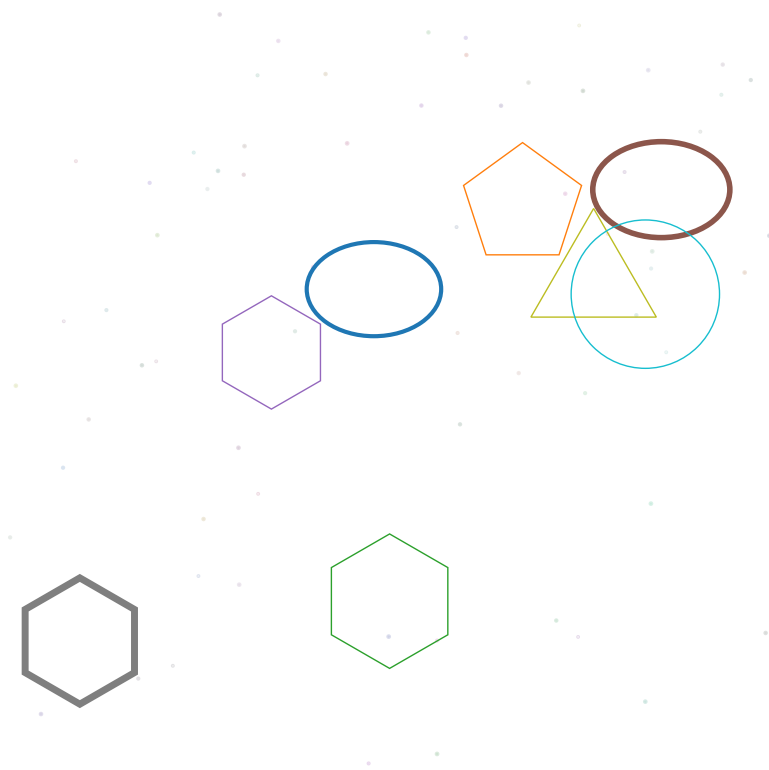[{"shape": "oval", "thickness": 1.5, "radius": 0.44, "center": [0.486, 0.624]}, {"shape": "pentagon", "thickness": 0.5, "radius": 0.4, "center": [0.679, 0.734]}, {"shape": "hexagon", "thickness": 0.5, "radius": 0.44, "center": [0.506, 0.219]}, {"shape": "hexagon", "thickness": 0.5, "radius": 0.37, "center": [0.352, 0.542]}, {"shape": "oval", "thickness": 2, "radius": 0.45, "center": [0.859, 0.754]}, {"shape": "hexagon", "thickness": 2.5, "radius": 0.41, "center": [0.104, 0.167]}, {"shape": "triangle", "thickness": 0.5, "radius": 0.47, "center": [0.771, 0.635]}, {"shape": "circle", "thickness": 0.5, "radius": 0.48, "center": [0.838, 0.618]}]